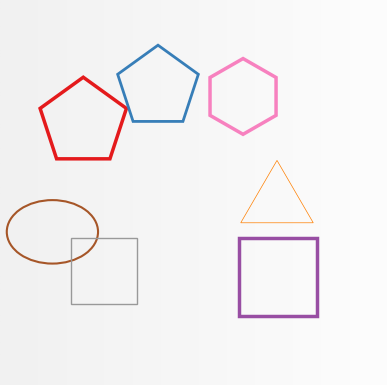[{"shape": "pentagon", "thickness": 2.5, "radius": 0.59, "center": [0.215, 0.682]}, {"shape": "pentagon", "thickness": 2, "radius": 0.55, "center": [0.408, 0.773]}, {"shape": "square", "thickness": 2.5, "radius": 0.5, "center": [0.717, 0.28]}, {"shape": "triangle", "thickness": 0.5, "radius": 0.54, "center": [0.715, 0.475]}, {"shape": "oval", "thickness": 1.5, "radius": 0.59, "center": [0.135, 0.398]}, {"shape": "hexagon", "thickness": 2.5, "radius": 0.49, "center": [0.627, 0.75]}, {"shape": "square", "thickness": 1, "radius": 0.43, "center": [0.268, 0.297]}]